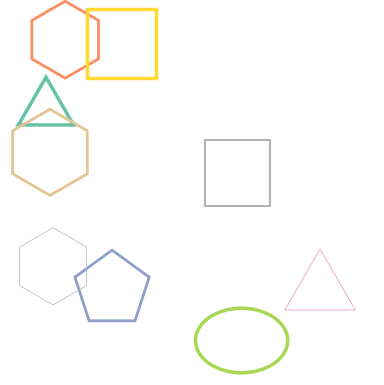[{"shape": "triangle", "thickness": 2.5, "radius": 0.41, "center": [0.119, 0.717]}, {"shape": "hexagon", "thickness": 2, "radius": 0.5, "center": [0.169, 0.897]}, {"shape": "pentagon", "thickness": 2, "radius": 0.51, "center": [0.291, 0.249]}, {"shape": "triangle", "thickness": 0.5, "radius": 0.53, "center": [0.831, 0.248]}, {"shape": "oval", "thickness": 2.5, "radius": 0.6, "center": [0.628, 0.116]}, {"shape": "square", "thickness": 2.5, "radius": 0.45, "center": [0.315, 0.888]}, {"shape": "hexagon", "thickness": 2, "radius": 0.56, "center": [0.13, 0.604]}, {"shape": "square", "thickness": 1.5, "radius": 0.42, "center": [0.616, 0.55]}, {"shape": "hexagon", "thickness": 0.5, "radius": 0.5, "center": [0.138, 0.308]}]